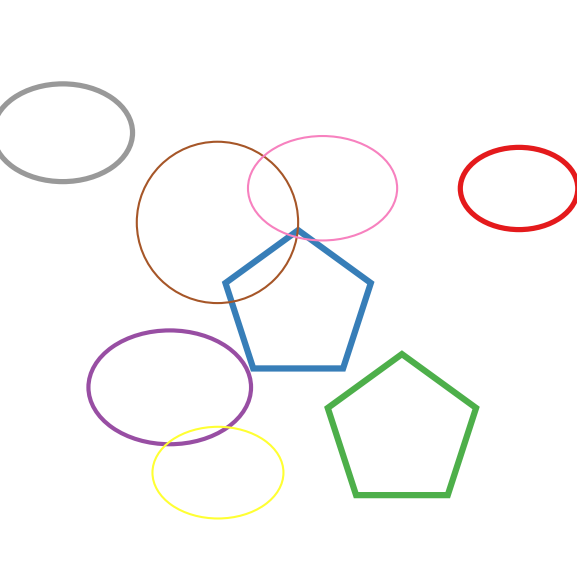[{"shape": "oval", "thickness": 2.5, "radius": 0.51, "center": [0.899, 0.673]}, {"shape": "pentagon", "thickness": 3, "radius": 0.66, "center": [0.516, 0.468]}, {"shape": "pentagon", "thickness": 3, "radius": 0.68, "center": [0.696, 0.251]}, {"shape": "oval", "thickness": 2, "radius": 0.7, "center": [0.294, 0.328]}, {"shape": "oval", "thickness": 1, "radius": 0.57, "center": [0.377, 0.181]}, {"shape": "circle", "thickness": 1, "radius": 0.7, "center": [0.377, 0.614]}, {"shape": "oval", "thickness": 1, "radius": 0.65, "center": [0.559, 0.673]}, {"shape": "oval", "thickness": 2.5, "radius": 0.6, "center": [0.109, 0.769]}]